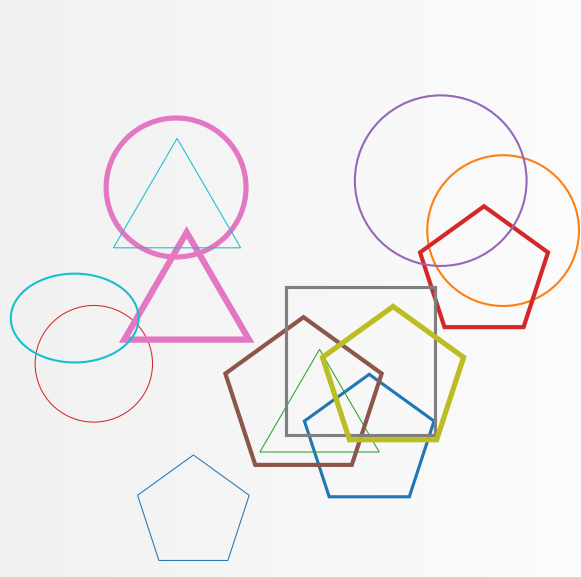[{"shape": "pentagon", "thickness": 1.5, "radius": 0.59, "center": [0.635, 0.234]}, {"shape": "pentagon", "thickness": 0.5, "radius": 0.5, "center": [0.333, 0.11]}, {"shape": "circle", "thickness": 1, "radius": 0.65, "center": [0.866, 0.6]}, {"shape": "triangle", "thickness": 0.5, "radius": 0.59, "center": [0.55, 0.276]}, {"shape": "circle", "thickness": 0.5, "radius": 0.5, "center": [0.161, 0.369]}, {"shape": "pentagon", "thickness": 2, "radius": 0.58, "center": [0.833, 0.526]}, {"shape": "circle", "thickness": 1, "radius": 0.74, "center": [0.758, 0.686]}, {"shape": "pentagon", "thickness": 2, "radius": 0.71, "center": [0.522, 0.309]}, {"shape": "triangle", "thickness": 3, "radius": 0.62, "center": [0.321, 0.473]}, {"shape": "circle", "thickness": 2.5, "radius": 0.6, "center": [0.303, 0.674]}, {"shape": "square", "thickness": 1.5, "radius": 0.64, "center": [0.62, 0.374]}, {"shape": "pentagon", "thickness": 2.5, "radius": 0.64, "center": [0.676, 0.341]}, {"shape": "triangle", "thickness": 0.5, "radius": 0.63, "center": [0.305, 0.633]}, {"shape": "oval", "thickness": 1, "radius": 0.55, "center": [0.128, 0.448]}]